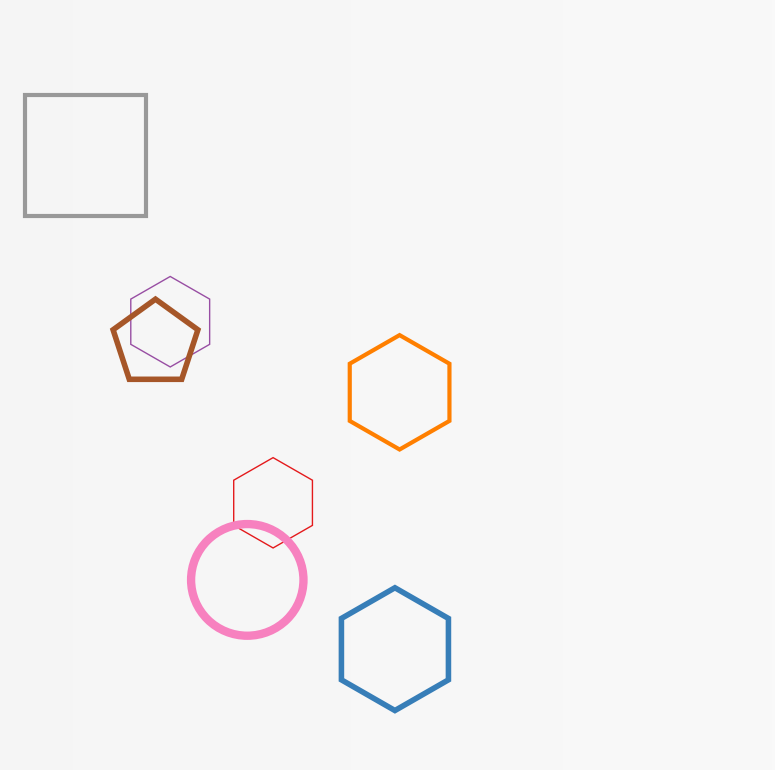[{"shape": "hexagon", "thickness": 0.5, "radius": 0.29, "center": [0.352, 0.347]}, {"shape": "hexagon", "thickness": 2, "radius": 0.4, "center": [0.51, 0.157]}, {"shape": "hexagon", "thickness": 0.5, "radius": 0.29, "center": [0.22, 0.582]}, {"shape": "hexagon", "thickness": 1.5, "radius": 0.37, "center": [0.516, 0.491]}, {"shape": "pentagon", "thickness": 2, "radius": 0.29, "center": [0.201, 0.554]}, {"shape": "circle", "thickness": 3, "radius": 0.36, "center": [0.319, 0.247]}, {"shape": "square", "thickness": 1.5, "radius": 0.39, "center": [0.111, 0.798]}]